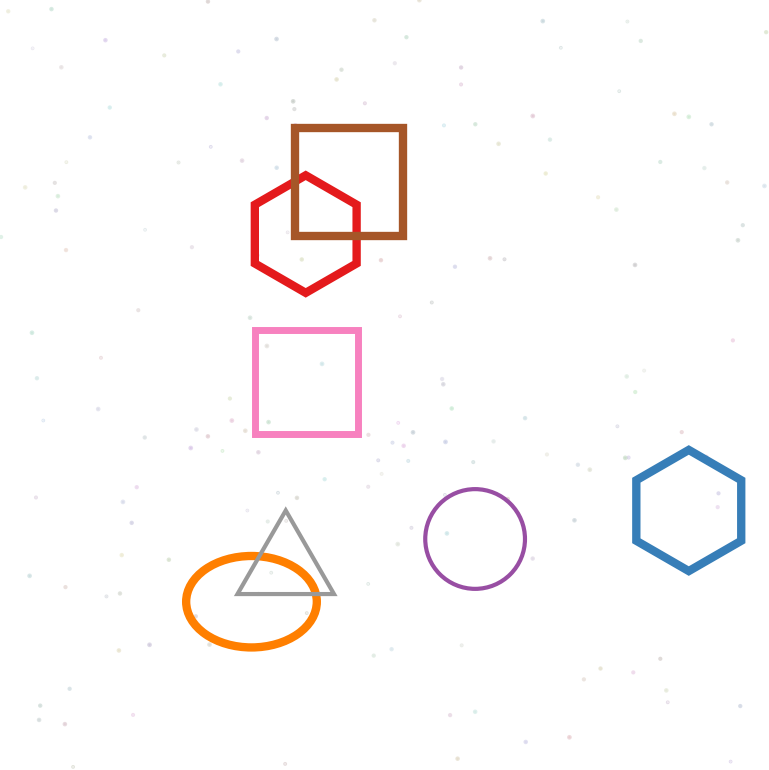[{"shape": "hexagon", "thickness": 3, "radius": 0.38, "center": [0.397, 0.696]}, {"shape": "hexagon", "thickness": 3, "radius": 0.39, "center": [0.895, 0.337]}, {"shape": "circle", "thickness": 1.5, "radius": 0.32, "center": [0.617, 0.3]}, {"shape": "oval", "thickness": 3, "radius": 0.42, "center": [0.327, 0.219]}, {"shape": "square", "thickness": 3, "radius": 0.35, "center": [0.454, 0.764]}, {"shape": "square", "thickness": 2.5, "radius": 0.34, "center": [0.398, 0.504]}, {"shape": "triangle", "thickness": 1.5, "radius": 0.36, "center": [0.371, 0.265]}]